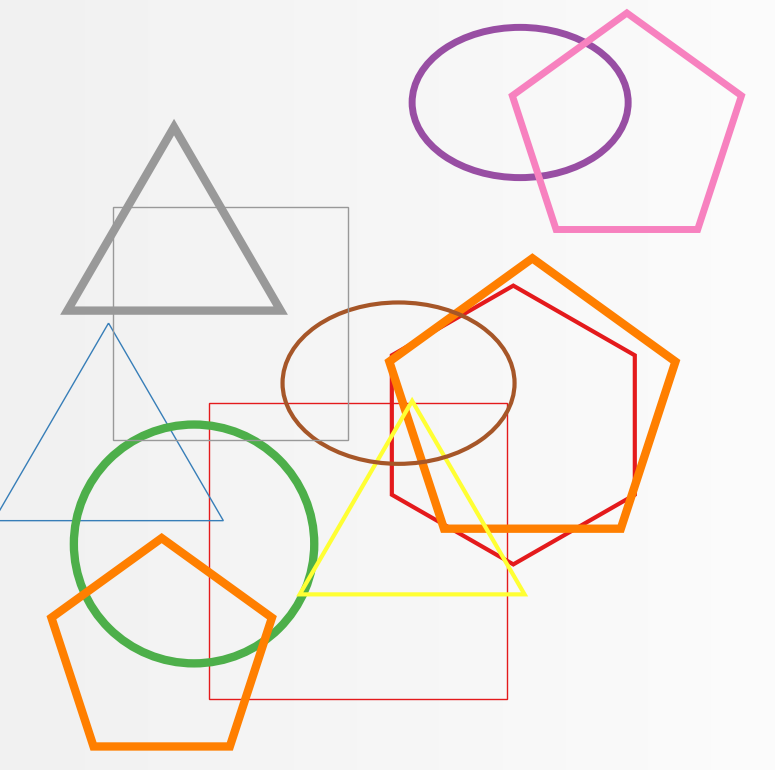[{"shape": "hexagon", "thickness": 1.5, "radius": 0.91, "center": [0.662, 0.448]}, {"shape": "square", "thickness": 0.5, "radius": 0.96, "center": [0.462, 0.285]}, {"shape": "triangle", "thickness": 0.5, "radius": 0.86, "center": [0.14, 0.409]}, {"shape": "circle", "thickness": 3, "radius": 0.78, "center": [0.25, 0.294]}, {"shape": "oval", "thickness": 2.5, "radius": 0.7, "center": [0.671, 0.867]}, {"shape": "pentagon", "thickness": 3, "radius": 0.97, "center": [0.687, 0.47]}, {"shape": "pentagon", "thickness": 3, "radius": 0.75, "center": [0.209, 0.152]}, {"shape": "triangle", "thickness": 1.5, "radius": 0.84, "center": [0.532, 0.312]}, {"shape": "oval", "thickness": 1.5, "radius": 0.75, "center": [0.514, 0.502]}, {"shape": "pentagon", "thickness": 2.5, "radius": 0.78, "center": [0.809, 0.828]}, {"shape": "triangle", "thickness": 3, "radius": 0.79, "center": [0.225, 0.676]}, {"shape": "square", "thickness": 0.5, "radius": 0.76, "center": [0.297, 0.58]}]